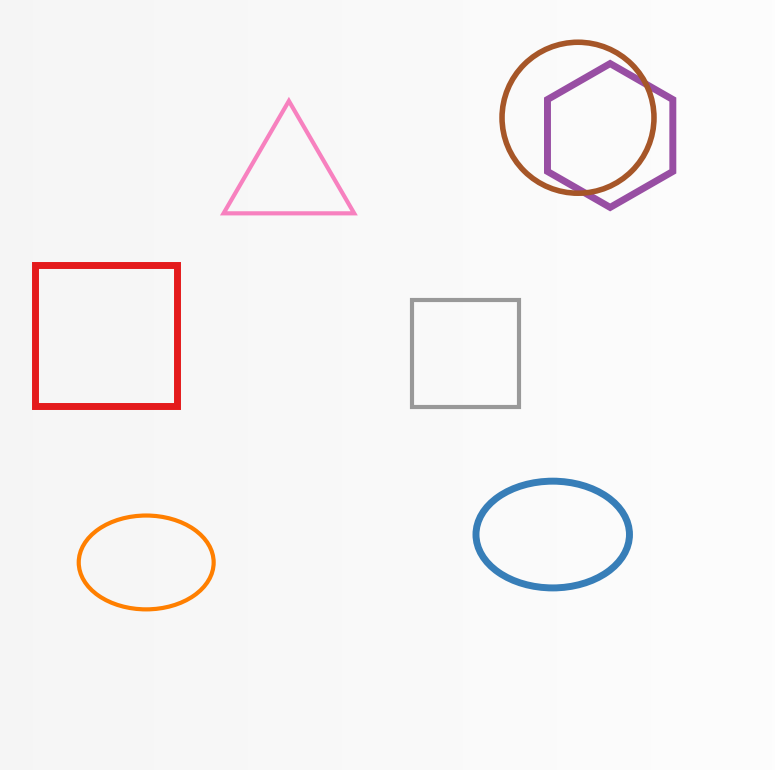[{"shape": "square", "thickness": 2.5, "radius": 0.46, "center": [0.137, 0.565]}, {"shape": "oval", "thickness": 2.5, "radius": 0.5, "center": [0.713, 0.306]}, {"shape": "hexagon", "thickness": 2.5, "radius": 0.47, "center": [0.787, 0.824]}, {"shape": "oval", "thickness": 1.5, "radius": 0.44, "center": [0.189, 0.27]}, {"shape": "circle", "thickness": 2, "radius": 0.49, "center": [0.746, 0.847]}, {"shape": "triangle", "thickness": 1.5, "radius": 0.49, "center": [0.373, 0.772]}, {"shape": "square", "thickness": 1.5, "radius": 0.35, "center": [0.6, 0.541]}]